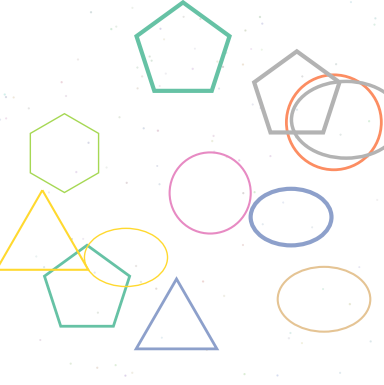[{"shape": "pentagon", "thickness": 2, "radius": 0.58, "center": [0.226, 0.247]}, {"shape": "pentagon", "thickness": 3, "radius": 0.63, "center": [0.475, 0.867]}, {"shape": "circle", "thickness": 2, "radius": 0.62, "center": [0.867, 0.682]}, {"shape": "oval", "thickness": 3, "radius": 0.52, "center": [0.756, 0.436]}, {"shape": "triangle", "thickness": 2, "radius": 0.61, "center": [0.458, 0.154]}, {"shape": "circle", "thickness": 1.5, "radius": 0.53, "center": [0.546, 0.499]}, {"shape": "hexagon", "thickness": 1, "radius": 0.51, "center": [0.167, 0.602]}, {"shape": "triangle", "thickness": 1.5, "radius": 0.69, "center": [0.11, 0.368]}, {"shape": "oval", "thickness": 1, "radius": 0.54, "center": [0.327, 0.331]}, {"shape": "oval", "thickness": 1.5, "radius": 0.6, "center": [0.842, 0.223]}, {"shape": "oval", "thickness": 2.5, "radius": 0.71, "center": [0.899, 0.689]}, {"shape": "pentagon", "thickness": 3, "radius": 0.58, "center": [0.771, 0.75]}]